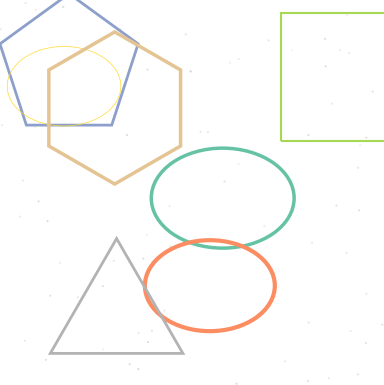[{"shape": "oval", "thickness": 2.5, "radius": 0.93, "center": [0.578, 0.485]}, {"shape": "oval", "thickness": 3, "radius": 0.84, "center": [0.545, 0.258]}, {"shape": "pentagon", "thickness": 2, "radius": 0.94, "center": [0.179, 0.828]}, {"shape": "square", "thickness": 1.5, "radius": 0.83, "center": [0.897, 0.801]}, {"shape": "oval", "thickness": 0.5, "radius": 0.74, "center": [0.166, 0.776]}, {"shape": "hexagon", "thickness": 2.5, "radius": 0.99, "center": [0.298, 0.72]}, {"shape": "triangle", "thickness": 2, "radius": 0.99, "center": [0.303, 0.182]}]